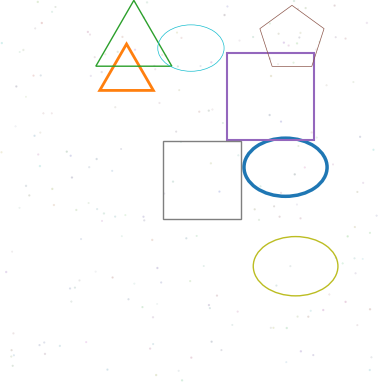[{"shape": "oval", "thickness": 2.5, "radius": 0.54, "center": [0.742, 0.566]}, {"shape": "triangle", "thickness": 2, "radius": 0.4, "center": [0.329, 0.805]}, {"shape": "triangle", "thickness": 1, "radius": 0.57, "center": [0.348, 0.885]}, {"shape": "square", "thickness": 1.5, "radius": 0.56, "center": [0.703, 0.749]}, {"shape": "pentagon", "thickness": 0.5, "radius": 0.44, "center": [0.758, 0.899]}, {"shape": "square", "thickness": 1, "radius": 0.51, "center": [0.525, 0.533]}, {"shape": "oval", "thickness": 1, "radius": 0.55, "center": [0.768, 0.309]}, {"shape": "oval", "thickness": 0.5, "radius": 0.43, "center": [0.496, 0.875]}]